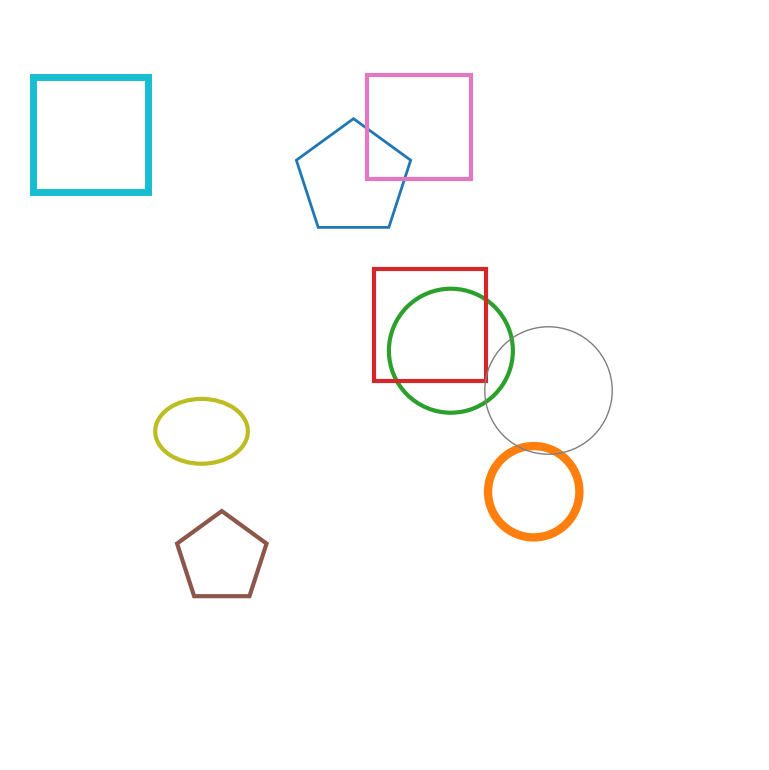[{"shape": "pentagon", "thickness": 1, "radius": 0.39, "center": [0.459, 0.768]}, {"shape": "circle", "thickness": 3, "radius": 0.3, "center": [0.693, 0.361]}, {"shape": "circle", "thickness": 1.5, "radius": 0.4, "center": [0.586, 0.545]}, {"shape": "square", "thickness": 1.5, "radius": 0.36, "center": [0.559, 0.578]}, {"shape": "pentagon", "thickness": 1.5, "radius": 0.31, "center": [0.288, 0.275]}, {"shape": "square", "thickness": 1.5, "radius": 0.34, "center": [0.544, 0.835]}, {"shape": "circle", "thickness": 0.5, "radius": 0.41, "center": [0.712, 0.493]}, {"shape": "oval", "thickness": 1.5, "radius": 0.3, "center": [0.262, 0.44]}, {"shape": "square", "thickness": 2.5, "radius": 0.37, "center": [0.117, 0.825]}]